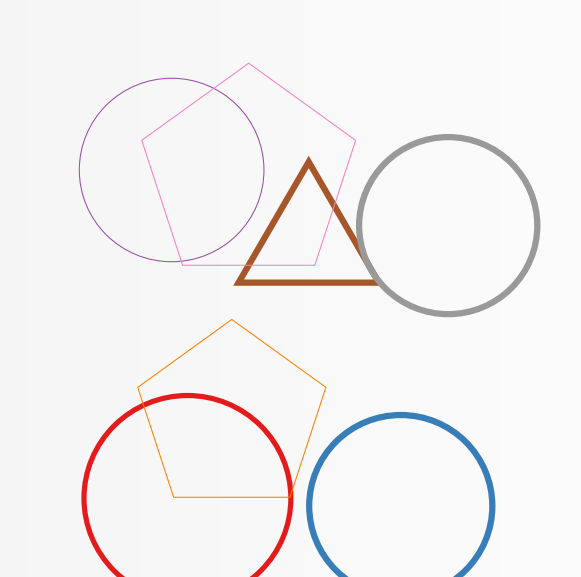[{"shape": "circle", "thickness": 2.5, "radius": 0.89, "center": [0.322, 0.136]}, {"shape": "circle", "thickness": 3, "radius": 0.79, "center": [0.689, 0.123]}, {"shape": "circle", "thickness": 0.5, "radius": 0.79, "center": [0.295, 0.705]}, {"shape": "pentagon", "thickness": 0.5, "radius": 0.85, "center": [0.399, 0.276]}, {"shape": "triangle", "thickness": 3, "radius": 0.7, "center": [0.531, 0.579]}, {"shape": "pentagon", "thickness": 0.5, "radius": 0.97, "center": [0.428, 0.696]}, {"shape": "circle", "thickness": 3, "radius": 0.77, "center": [0.771, 0.608]}]